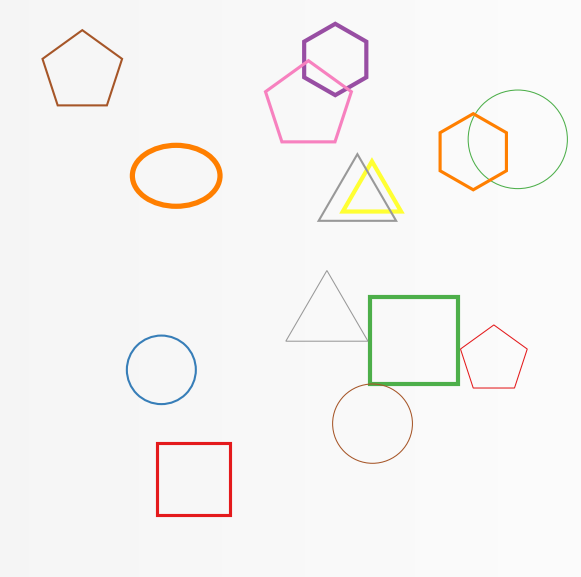[{"shape": "square", "thickness": 1.5, "radius": 0.31, "center": [0.333, 0.17]}, {"shape": "pentagon", "thickness": 0.5, "radius": 0.3, "center": [0.85, 0.376]}, {"shape": "circle", "thickness": 1, "radius": 0.3, "center": [0.278, 0.359]}, {"shape": "square", "thickness": 2, "radius": 0.38, "center": [0.713, 0.409]}, {"shape": "circle", "thickness": 0.5, "radius": 0.43, "center": [0.891, 0.758]}, {"shape": "hexagon", "thickness": 2, "radius": 0.31, "center": [0.577, 0.896]}, {"shape": "oval", "thickness": 2.5, "radius": 0.38, "center": [0.303, 0.695]}, {"shape": "hexagon", "thickness": 1.5, "radius": 0.33, "center": [0.814, 0.736]}, {"shape": "triangle", "thickness": 2, "radius": 0.29, "center": [0.64, 0.662]}, {"shape": "circle", "thickness": 0.5, "radius": 0.34, "center": [0.641, 0.266]}, {"shape": "pentagon", "thickness": 1, "radius": 0.36, "center": [0.142, 0.875]}, {"shape": "pentagon", "thickness": 1.5, "radius": 0.39, "center": [0.531, 0.816]}, {"shape": "triangle", "thickness": 1, "radius": 0.38, "center": [0.615, 0.655]}, {"shape": "triangle", "thickness": 0.5, "radius": 0.41, "center": [0.562, 0.449]}]